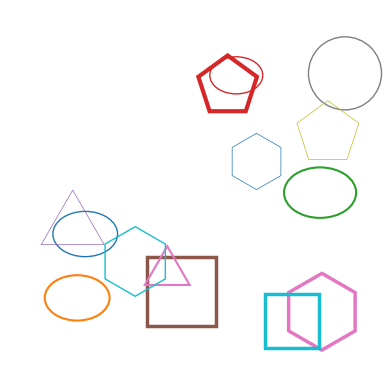[{"shape": "hexagon", "thickness": 0.5, "radius": 0.37, "center": [0.666, 0.581]}, {"shape": "oval", "thickness": 1, "radius": 0.42, "center": [0.221, 0.392]}, {"shape": "oval", "thickness": 1.5, "radius": 0.42, "center": [0.2, 0.226]}, {"shape": "oval", "thickness": 1.5, "radius": 0.47, "center": [0.831, 0.5]}, {"shape": "pentagon", "thickness": 3, "radius": 0.4, "center": [0.591, 0.776]}, {"shape": "oval", "thickness": 1, "radius": 0.34, "center": [0.614, 0.804]}, {"shape": "triangle", "thickness": 0.5, "radius": 0.47, "center": [0.189, 0.412]}, {"shape": "square", "thickness": 2.5, "radius": 0.45, "center": [0.471, 0.243]}, {"shape": "triangle", "thickness": 1.5, "radius": 0.34, "center": [0.434, 0.293]}, {"shape": "hexagon", "thickness": 2.5, "radius": 0.5, "center": [0.836, 0.19]}, {"shape": "circle", "thickness": 1, "radius": 0.47, "center": [0.896, 0.81]}, {"shape": "pentagon", "thickness": 0.5, "radius": 0.42, "center": [0.852, 0.654]}, {"shape": "hexagon", "thickness": 1, "radius": 0.45, "center": [0.351, 0.321]}, {"shape": "square", "thickness": 2.5, "radius": 0.35, "center": [0.759, 0.166]}]